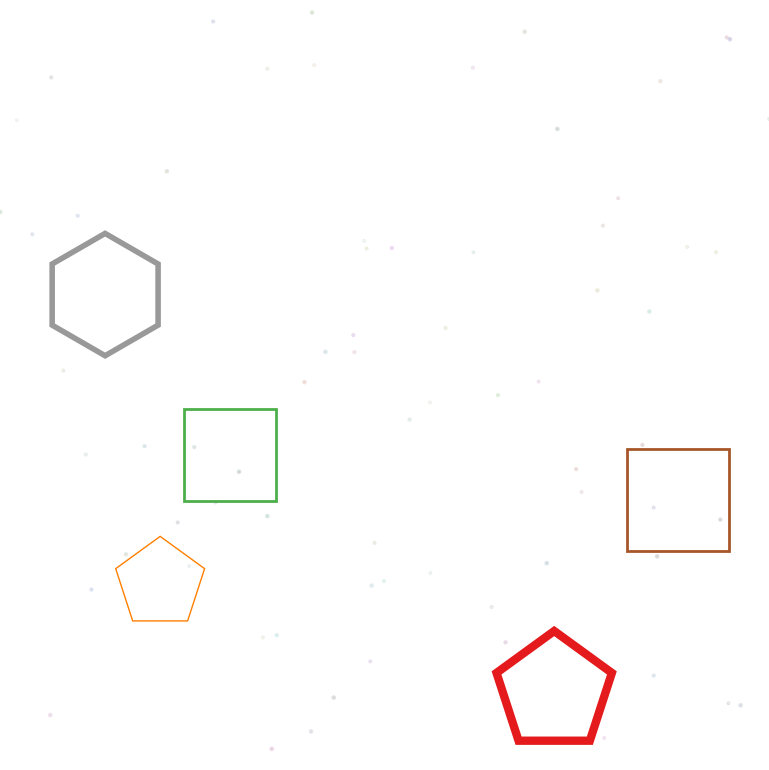[{"shape": "pentagon", "thickness": 3, "radius": 0.39, "center": [0.72, 0.102]}, {"shape": "square", "thickness": 1, "radius": 0.3, "center": [0.299, 0.409]}, {"shape": "pentagon", "thickness": 0.5, "radius": 0.3, "center": [0.208, 0.243]}, {"shape": "square", "thickness": 1, "radius": 0.33, "center": [0.88, 0.351]}, {"shape": "hexagon", "thickness": 2, "radius": 0.4, "center": [0.137, 0.617]}]